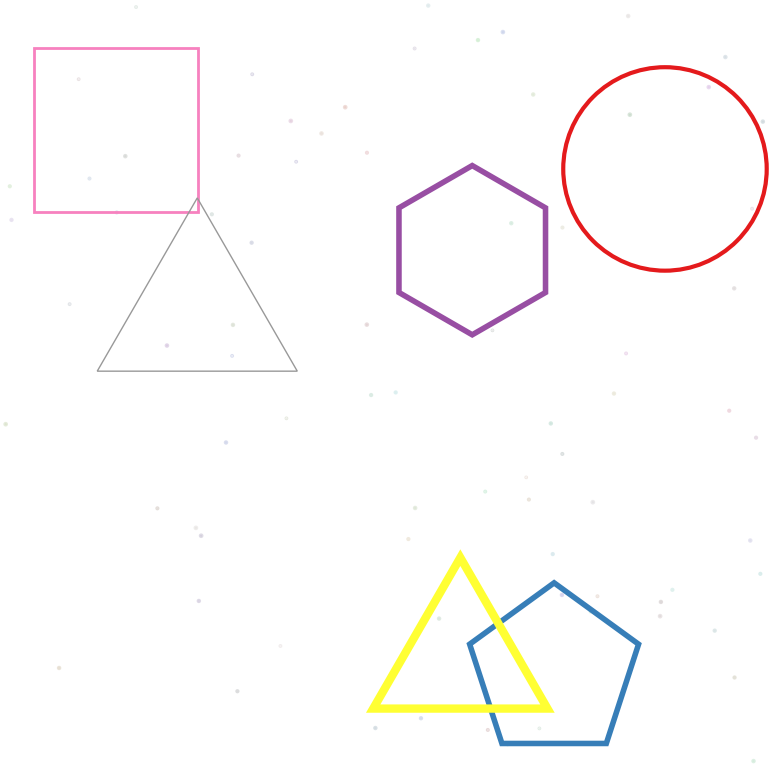[{"shape": "circle", "thickness": 1.5, "radius": 0.66, "center": [0.864, 0.781]}, {"shape": "pentagon", "thickness": 2, "radius": 0.58, "center": [0.72, 0.128]}, {"shape": "hexagon", "thickness": 2, "radius": 0.55, "center": [0.613, 0.675]}, {"shape": "triangle", "thickness": 3, "radius": 0.65, "center": [0.598, 0.145]}, {"shape": "square", "thickness": 1, "radius": 0.53, "center": [0.15, 0.831]}, {"shape": "triangle", "thickness": 0.5, "radius": 0.75, "center": [0.256, 0.593]}]